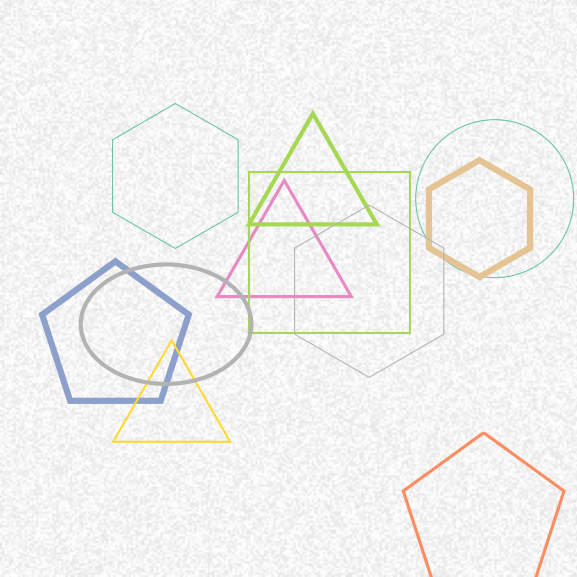[{"shape": "circle", "thickness": 0.5, "radius": 0.68, "center": [0.857, 0.655]}, {"shape": "hexagon", "thickness": 0.5, "radius": 0.63, "center": [0.304, 0.694]}, {"shape": "pentagon", "thickness": 1.5, "radius": 0.73, "center": [0.837, 0.104]}, {"shape": "pentagon", "thickness": 3, "radius": 0.67, "center": [0.2, 0.413]}, {"shape": "triangle", "thickness": 1.5, "radius": 0.67, "center": [0.492, 0.553]}, {"shape": "triangle", "thickness": 2, "radius": 0.64, "center": [0.542, 0.675]}, {"shape": "square", "thickness": 1, "radius": 0.7, "center": [0.57, 0.562]}, {"shape": "triangle", "thickness": 1, "radius": 0.59, "center": [0.297, 0.293]}, {"shape": "hexagon", "thickness": 3, "radius": 0.51, "center": [0.83, 0.621]}, {"shape": "hexagon", "thickness": 0.5, "radius": 0.75, "center": [0.639, 0.495]}, {"shape": "oval", "thickness": 2, "radius": 0.74, "center": [0.288, 0.438]}]